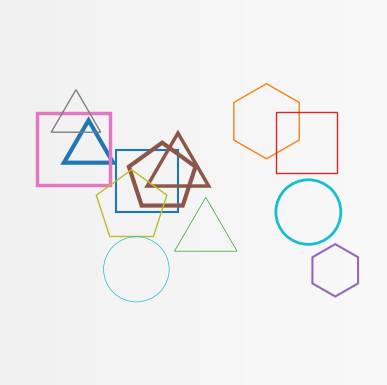[{"shape": "triangle", "thickness": 3, "radius": 0.37, "center": [0.229, 0.614]}, {"shape": "square", "thickness": 1.5, "radius": 0.4, "center": [0.38, 0.529]}, {"shape": "hexagon", "thickness": 1, "radius": 0.49, "center": [0.688, 0.685]}, {"shape": "triangle", "thickness": 0.5, "radius": 0.47, "center": [0.531, 0.394]}, {"shape": "square", "thickness": 1, "radius": 0.39, "center": [0.791, 0.63]}, {"shape": "hexagon", "thickness": 1.5, "radius": 0.34, "center": [0.865, 0.298]}, {"shape": "pentagon", "thickness": 3, "radius": 0.45, "center": [0.419, 0.539]}, {"shape": "triangle", "thickness": 2.5, "radius": 0.46, "center": [0.459, 0.563]}, {"shape": "square", "thickness": 2.5, "radius": 0.47, "center": [0.19, 0.613]}, {"shape": "triangle", "thickness": 1, "radius": 0.37, "center": [0.196, 0.693]}, {"shape": "pentagon", "thickness": 1, "radius": 0.48, "center": [0.34, 0.463]}, {"shape": "circle", "thickness": 0.5, "radius": 0.42, "center": [0.352, 0.301]}, {"shape": "circle", "thickness": 2, "radius": 0.42, "center": [0.796, 0.449]}]